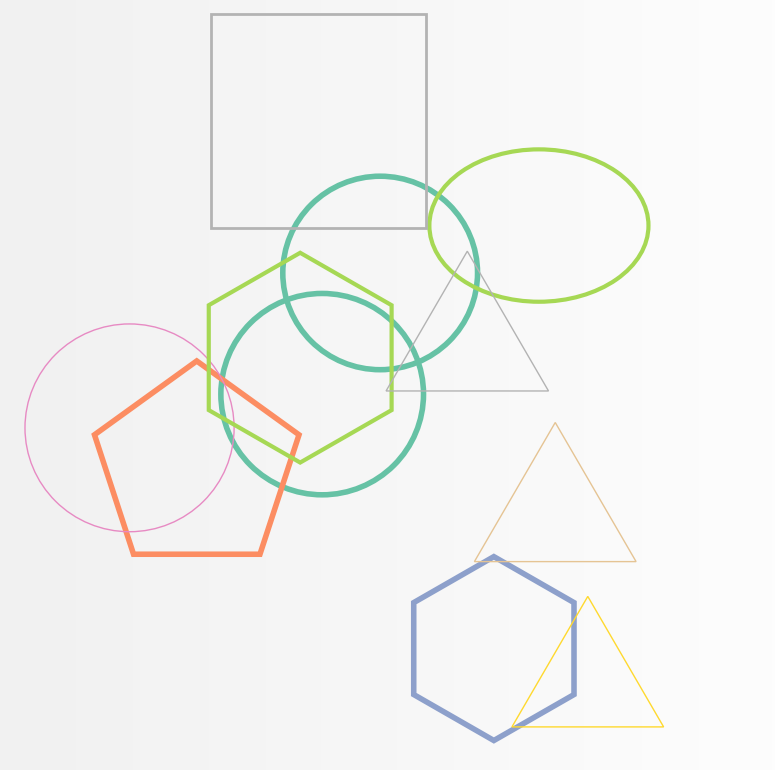[{"shape": "circle", "thickness": 2, "radius": 0.63, "center": [0.491, 0.646]}, {"shape": "circle", "thickness": 2, "radius": 0.65, "center": [0.416, 0.488]}, {"shape": "pentagon", "thickness": 2, "radius": 0.69, "center": [0.254, 0.392]}, {"shape": "hexagon", "thickness": 2, "radius": 0.6, "center": [0.637, 0.158]}, {"shape": "circle", "thickness": 0.5, "radius": 0.67, "center": [0.167, 0.444]}, {"shape": "hexagon", "thickness": 1.5, "radius": 0.68, "center": [0.387, 0.535]}, {"shape": "oval", "thickness": 1.5, "radius": 0.71, "center": [0.695, 0.707]}, {"shape": "triangle", "thickness": 0.5, "radius": 0.56, "center": [0.758, 0.112]}, {"shape": "triangle", "thickness": 0.5, "radius": 0.6, "center": [0.716, 0.331]}, {"shape": "square", "thickness": 1, "radius": 0.69, "center": [0.411, 0.843]}, {"shape": "triangle", "thickness": 0.5, "radius": 0.61, "center": [0.603, 0.553]}]